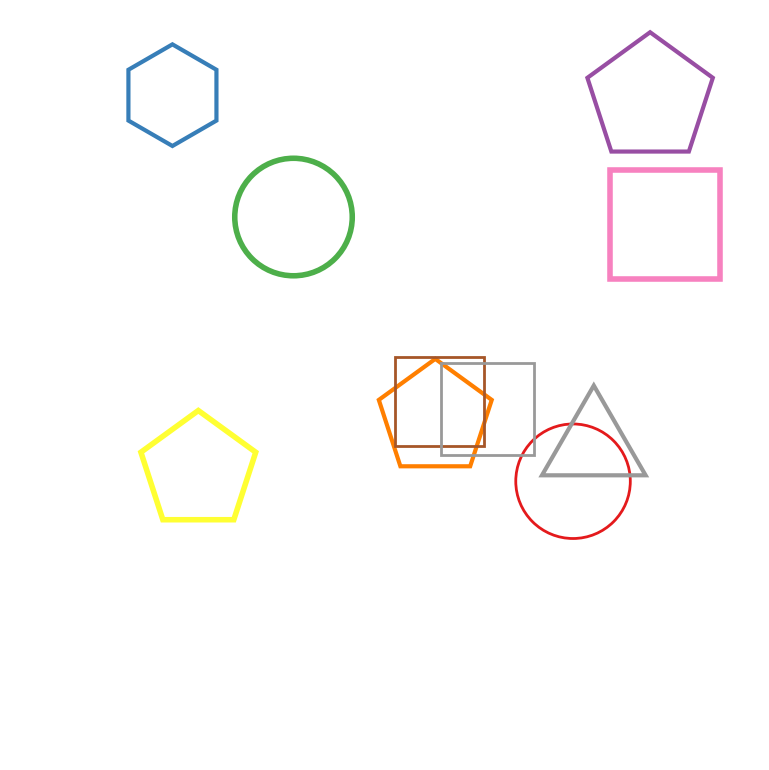[{"shape": "circle", "thickness": 1, "radius": 0.37, "center": [0.744, 0.375]}, {"shape": "hexagon", "thickness": 1.5, "radius": 0.33, "center": [0.224, 0.876]}, {"shape": "circle", "thickness": 2, "radius": 0.38, "center": [0.381, 0.718]}, {"shape": "pentagon", "thickness": 1.5, "radius": 0.43, "center": [0.844, 0.872]}, {"shape": "pentagon", "thickness": 1.5, "radius": 0.39, "center": [0.565, 0.457]}, {"shape": "pentagon", "thickness": 2, "radius": 0.39, "center": [0.258, 0.388]}, {"shape": "square", "thickness": 1, "radius": 0.29, "center": [0.571, 0.479]}, {"shape": "square", "thickness": 2, "radius": 0.35, "center": [0.864, 0.709]}, {"shape": "square", "thickness": 1, "radius": 0.3, "center": [0.634, 0.469]}, {"shape": "triangle", "thickness": 1.5, "radius": 0.39, "center": [0.771, 0.422]}]